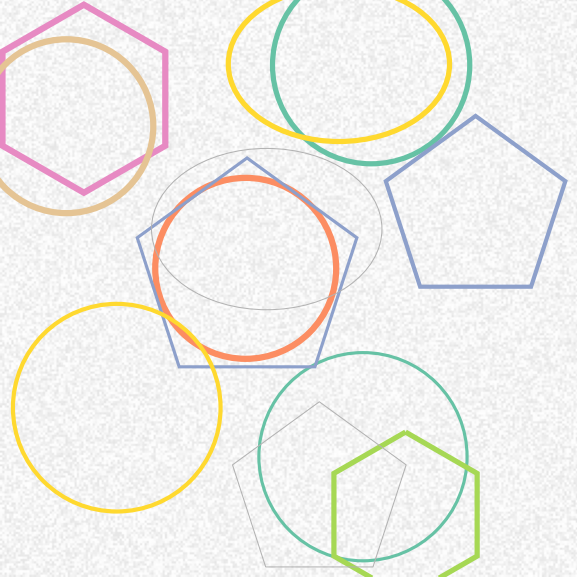[{"shape": "circle", "thickness": 1.5, "radius": 0.9, "center": [0.629, 0.208]}, {"shape": "circle", "thickness": 2.5, "radius": 0.85, "center": [0.643, 0.886]}, {"shape": "circle", "thickness": 3, "radius": 0.78, "center": [0.425, 0.534]}, {"shape": "pentagon", "thickness": 1.5, "radius": 1.0, "center": [0.428, 0.526]}, {"shape": "pentagon", "thickness": 2, "radius": 0.82, "center": [0.824, 0.635]}, {"shape": "hexagon", "thickness": 3, "radius": 0.81, "center": [0.145, 0.828]}, {"shape": "hexagon", "thickness": 2.5, "radius": 0.72, "center": [0.702, 0.108]}, {"shape": "circle", "thickness": 2, "radius": 0.9, "center": [0.202, 0.293]}, {"shape": "oval", "thickness": 2.5, "radius": 0.96, "center": [0.587, 0.888]}, {"shape": "circle", "thickness": 3, "radius": 0.75, "center": [0.115, 0.781]}, {"shape": "pentagon", "thickness": 0.5, "radius": 0.79, "center": [0.553, 0.145]}, {"shape": "oval", "thickness": 0.5, "radius": 1.0, "center": [0.462, 0.602]}]